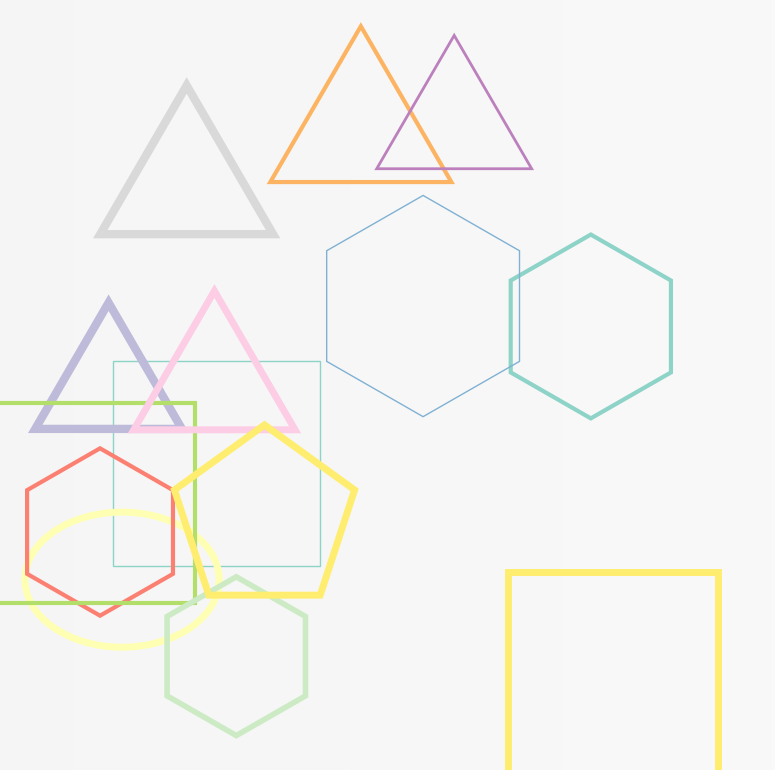[{"shape": "square", "thickness": 0.5, "radius": 0.67, "center": [0.279, 0.398]}, {"shape": "hexagon", "thickness": 1.5, "radius": 0.6, "center": [0.762, 0.576]}, {"shape": "oval", "thickness": 2.5, "radius": 0.63, "center": [0.158, 0.247]}, {"shape": "triangle", "thickness": 3, "radius": 0.55, "center": [0.14, 0.498]}, {"shape": "hexagon", "thickness": 1.5, "radius": 0.54, "center": [0.129, 0.309]}, {"shape": "hexagon", "thickness": 0.5, "radius": 0.72, "center": [0.546, 0.603]}, {"shape": "triangle", "thickness": 1.5, "radius": 0.67, "center": [0.466, 0.831]}, {"shape": "square", "thickness": 1.5, "radius": 0.65, "center": [0.122, 0.346]}, {"shape": "triangle", "thickness": 2.5, "radius": 0.6, "center": [0.277, 0.502]}, {"shape": "triangle", "thickness": 3, "radius": 0.64, "center": [0.241, 0.76]}, {"shape": "triangle", "thickness": 1, "radius": 0.58, "center": [0.586, 0.839]}, {"shape": "hexagon", "thickness": 2, "radius": 0.52, "center": [0.305, 0.148]}, {"shape": "pentagon", "thickness": 2.5, "radius": 0.61, "center": [0.341, 0.326]}, {"shape": "square", "thickness": 2.5, "radius": 0.68, "center": [0.791, 0.122]}]